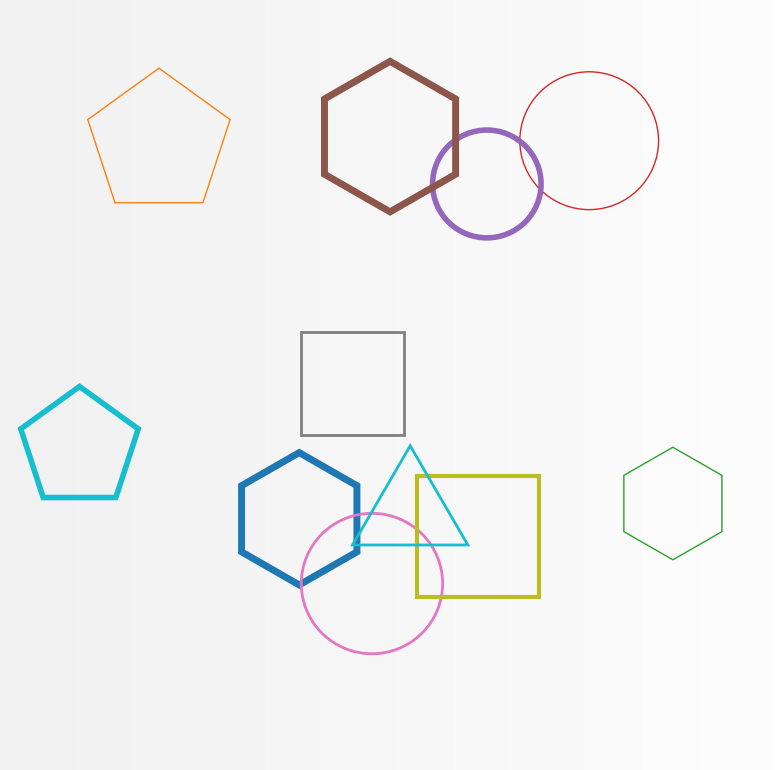[{"shape": "hexagon", "thickness": 2.5, "radius": 0.43, "center": [0.386, 0.326]}, {"shape": "pentagon", "thickness": 0.5, "radius": 0.48, "center": [0.205, 0.815]}, {"shape": "hexagon", "thickness": 0.5, "radius": 0.37, "center": [0.868, 0.346]}, {"shape": "circle", "thickness": 0.5, "radius": 0.45, "center": [0.76, 0.817]}, {"shape": "circle", "thickness": 2, "radius": 0.35, "center": [0.628, 0.761]}, {"shape": "hexagon", "thickness": 2.5, "radius": 0.49, "center": [0.503, 0.823]}, {"shape": "circle", "thickness": 1, "radius": 0.46, "center": [0.48, 0.242]}, {"shape": "square", "thickness": 1, "radius": 0.33, "center": [0.455, 0.502]}, {"shape": "square", "thickness": 1.5, "radius": 0.39, "center": [0.617, 0.303]}, {"shape": "triangle", "thickness": 1, "radius": 0.43, "center": [0.529, 0.335]}, {"shape": "pentagon", "thickness": 2, "radius": 0.4, "center": [0.103, 0.418]}]